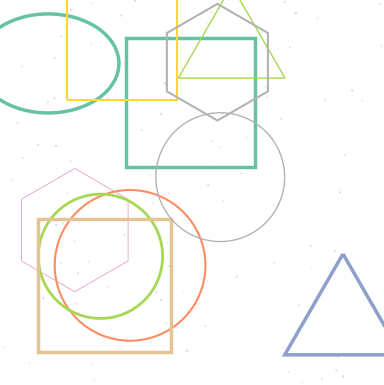[{"shape": "oval", "thickness": 2.5, "radius": 0.92, "center": [0.125, 0.835]}, {"shape": "square", "thickness": 2.5, "radius": 0.84, "center": [0.494, 0.733]}, {"shape": "circle", "thickness": 1.5, "radius": 0.98, "center": [0.338, 0.311]}, {"shape": "triangle", "thickness": 2.5, "radius": 0.87, "center": [0.891, 0.166]}, {"shape": "hexagon", "thickness": 0.5, "radius": 0.8, "center": [0.194, 0.402]}, {"shape": "circle", "thickness": 2, "radius": 0.81, "center": [0.261, 0.334]}, {"shape": "triangle", "thickness": 1, "radius": 0.8, "center": [0.602, 0.877]}, {"shape": "square", "thickness": 1.5, "radius": 0.72, "center": [0.318, 0.883]}, {"shape": "square", "thickness": 2.5, "radius": 0.86, "center": [0.272, 0.258]}, {"shape": "circle", "thickness": 1, "radius": 0.84, "center": [0.572, 0.54]}, {"shape": "hexagon", "thickness": 1.5, "radius": 0.76, "center": [0.565, 0.838]}]